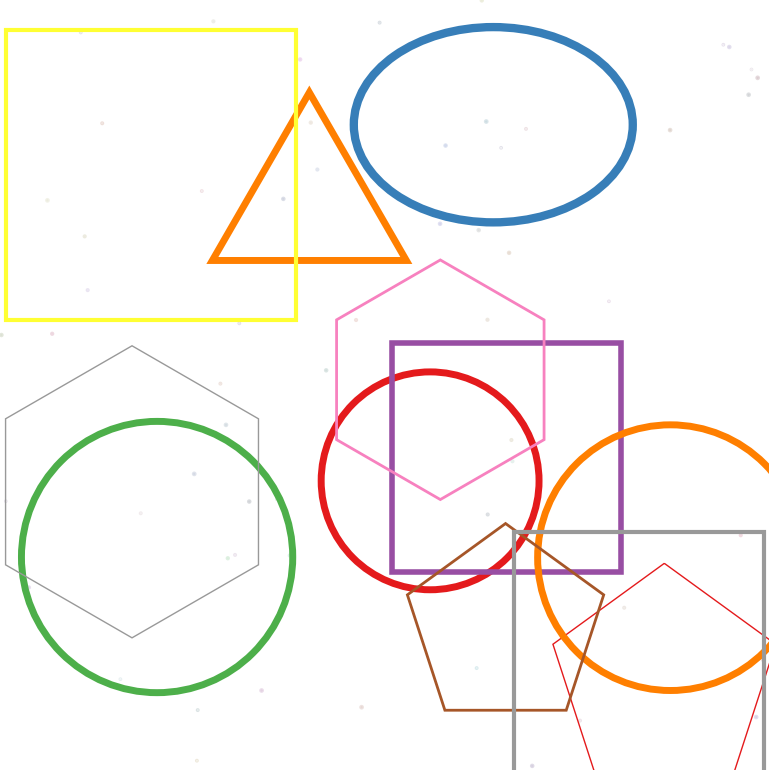[{"shape": "circle", "thickness": 2.5, "radius": 0.71, "center": [0.559, 0.376]}, {"shape": "pentagon", "thickness": 0.5, "radius": 0.76, "center": [0.863, 0.116]}, {"shape": "oval", "thickness": 3, "radius": 0.91, "center": [0.641, 0.838]}, {"shape": "circle", "thickness": 2.5, "radius": 0.88, "center": [0.204, 0.277]}, {"shape": "square", "thickness": 2, "radius": 0.74, "center": [0.657, 0.406]}, {"shape": "triangle", "thickness": 2.5, "radius": 0.73, "center": [0.402, 0.734]}, {"shape": "circle", "thickness": 2.5, "radius": 0.86, "center": [0.871, 0.276]}, {"shape": "square", "thickness": 1.5, "radius": 0.94, "center": [0.196, 0.773]}, {"shape": "pentagon", "thickness": 1, "radius": 0.67, "center": [0.657, 0.186]}, {"shape": "hexagon", "thickness": 1, "radius": 0.78, "center": [0.572, 0.507]}, {"shape": "hexagon", "thickness": 0.5, "radius": 0.95, "center": [0.171, 0.361]}, {"shape": "square", "thickness": 1.5, "radius": 0.81, "center": [0.83, 0.148]}]